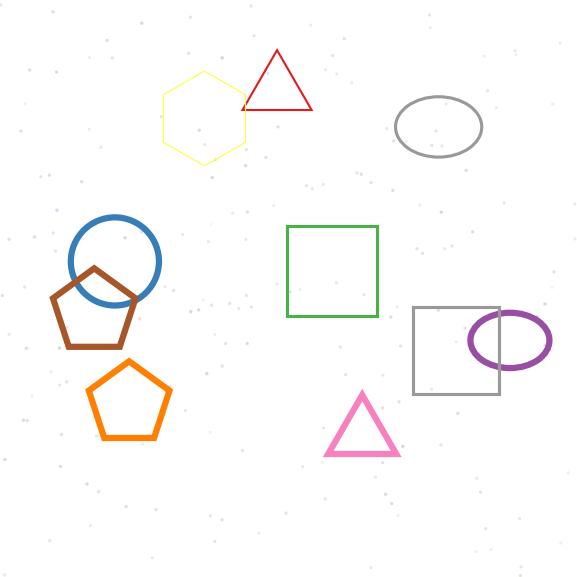[{"shape": "triangle", "thickness": 1, "radius": 0.35, "center": [0.48, 0.843]}, {"shape": "circle", "thickness": 3, "radius": 0.38, "center": [0.199, 0.546]}, {"shape": "square", "thickness": 1.5, "radius": 0.39, "center": [0.575, 0.529]}, {"shape": "oval", "thickness": 3, "radius": 0.34, "center": [0.883, 0.41]}, {"shape": "pentagon", "thickness": 3, "radius": 0.37, "center": [0.224, 0.3]}, {"shape": "hexagon", "thickness": 0.5, "radius": 0.41, "center": [0.354, 0.794]}, {"shape": "pentagon", "thickness": 3, "radius": 0.38, "center": [0.163, 0.459]}, {"shape": "triangle", "thickness": 3, "radius": 0.34, "center": [0.627, 0.247]}, {"shape": "square", "thickness": 1.5, "radius": 0.37, "center": [0.79, 0.392]}, {"shape": "oval", "thickness": 1.5, "radius": 0.37, "center": [0.76, 0.779]}]